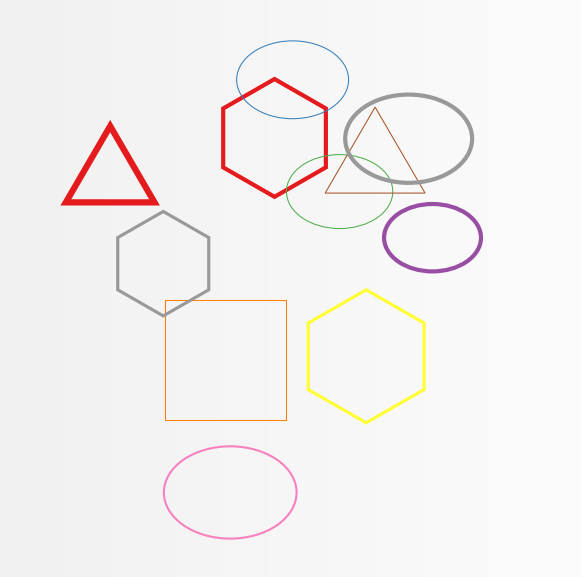[{"shape": "hexagon", "thickness": 2, "radius": 0.51, "center": [0.472, 0.76]}, {"shape": "triangle", "thickness": 3, "radius": 0.44, "center": [0.19, 0.693]}, {"shape": "oval", "thickness": 0.5, "radius": 0.48, "center": [0.503, 0.861]}, {"shape": "oval", "thickness": 0.5, "radius": 0.46, "center": [0.584, 0.667]}, {"shape": "oval", "thickness": 2, "radius": 0.42, "center": [0.744, 0.588]}, {"shape": "square", "thickness": 0.5, "radius": 0.52, "center": [0.388, 0.376]}, {"shape": "hexagon", "thickness": 1.5, "radius": 0.58, "center": [0.63, 0.382]}, {"shape": "triangle", "thickness": 0.5, "radius": 0.5, "center": [0.645, 0.714]}, {"shape": "oval", "thickness": 1, "radius": 0.57, "center": [0.396, 0.146]}, {"shape": "hexagon", "thickness": 1.5, "radius": 0.45, "center": [0.281, 0.543]}, {"shape": "oval", "thickness": 2, "radius": 0.55, "center": [0.703, 0.759]}]